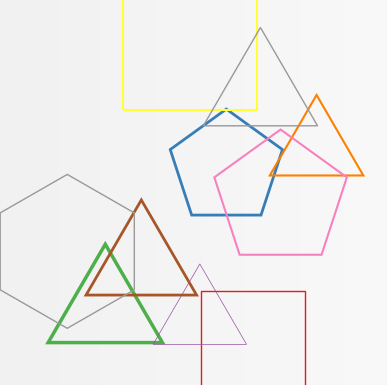[{"shape": "square", "thickness": 1, "radius": 0.67, "center": [0.653, 0.11]}, {"shape": "pentagon", "thickness": 2, "radius": 0.76, "center": [0.584, 0.564]}, {"shape": "triangle", "thickness": 2.5, "radius": 0.85, "center": [0.272, 0.195]}, {"shape": "triangle", "thickness": 0.5, "radius": 0.7, "center": [0.516, 0.175]}, {"shape": "triangle", "thickness": 1.5, "radius": 0.7, "center": [0.817, 0.614]}, {"shape": "square", "thickness": 1.5, "radius": 0.86, "center": [0.49, 0.886]}, {"shape": "triangle", "thickness": 2, "radius": 0.82, "center": [0.365, 0.316]}, {"shape": "pentagon", "thickness": 1.5, "radius": 0.9, "center": [0.724, 0.484]}, {"shape": "hexagon", "thickness": 1, "radius": 1.0, "center": [0.174, 0.347]}, {"shape": "triangle", "thickness": 1, "radius": 0.85, "center": [0.672, 0.758]}]